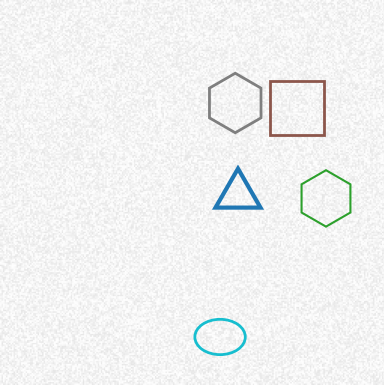[{"shape": "triangle", "thickness": 3, "radius": 0.34, "center": [0.618, 0.495]}, {"shape": "hexagon", "thickness": 1.5, "radius": 0.37, "center": [0.847, 0.485]}, {"shape": "square", "thickness": 2, "radius": 0.35, "center": [0.772, 0.719]}, {"shape": "hexagon", "thickness": 2, "radius": 0.39, "center": [0.611, 0.732]}, {"shape": "oval", "thickness": 2, "radius": 0.33, "center": [0.572, 0.125]}]